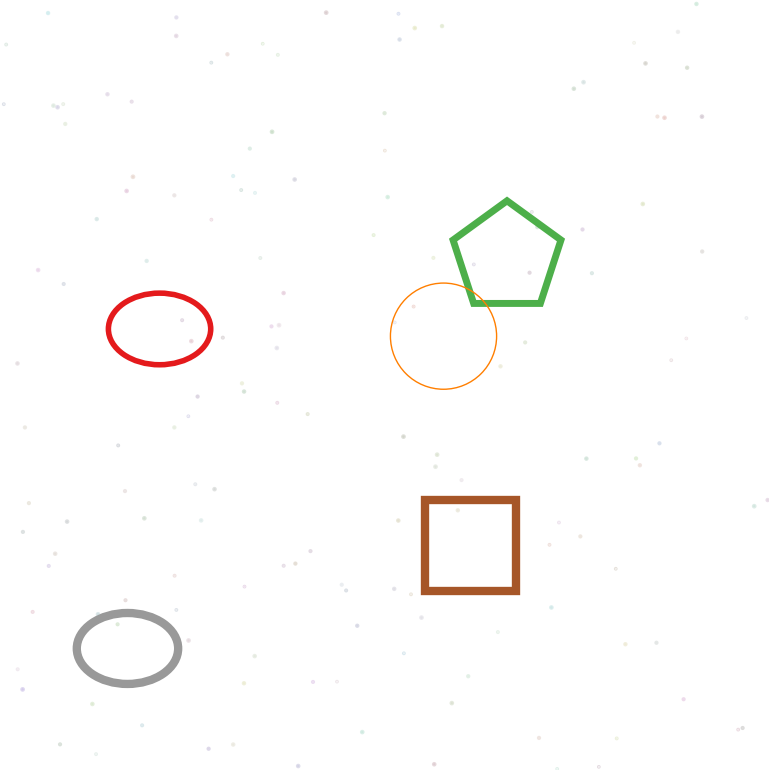[{"shape": "oval", "thickness": 2, "radius": 0.33, "center": [0.207, 0.573]}, {"shape": "pentagon", "thickness": 2.5, "radius": 0.37, "center": [0.658, 0.666]}, {"shape": "circle", "thickness": 0.5, "radius": 0.34, "center": [0.576, 0.563]}, {"shape": "square", "thickness": 3, "radius": 0.29, "center": [0.611, 0.292]}, {"shape": "oval", "thickness": 3, "radius": 0.33, "center": [0.166, 0.158]}]